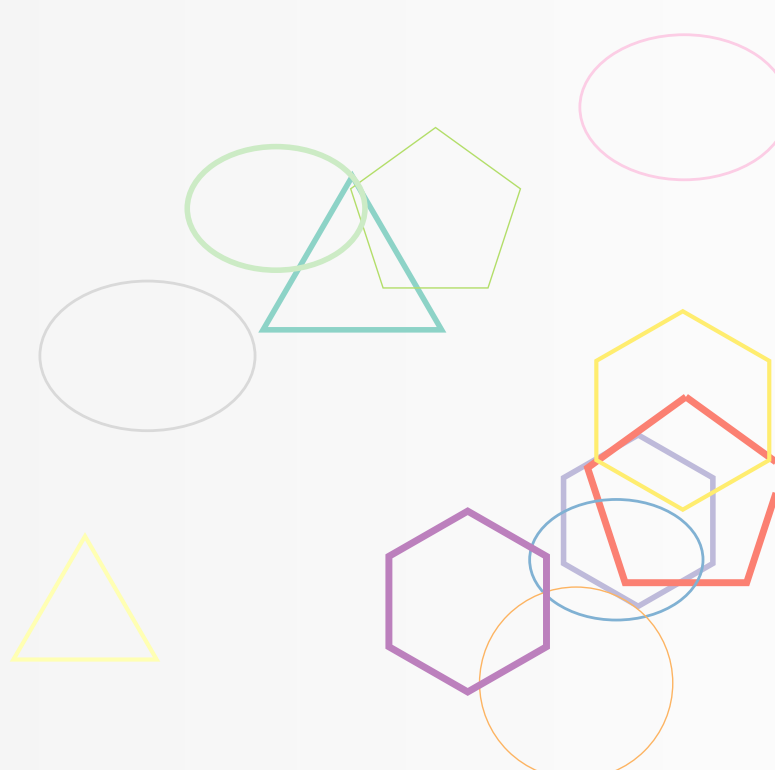[{"shape": "triangle", "thickness": 2, "radius": 0.66, "center": [0.455, 0.638]}, {"shape": "triangle", "thickness": 1.5, "radius": 0.53, "center": [0.11, 0.197]}, {"shape": "hexagon", "thickness": 2, "radius": 0.56, "center": [0.824, 0.324]}, {"shape": "pentagon", "thickness": 2.5, "radius": 0.67, "center": [0.885, 0.351]}, {"shape": "oval", "thickness": 1, "radius": 0.56, "center": [0.795, 0.273]}, {"shape": "circle", "thickness": 0.5, "radius": 0.62, "center": [0.743, 0.113]}, {"shape": "pentagon", "thickness": 0.5, "radius": 0.58, "center": [0.562, 0.719]}, {"shape": "oval", "thickness": 1, "radius": 0.67, "center": [0.883, 0.861]}, {"shape": "oval", "thickness": 1, "radius": 0.69, "center": [0.19, 0.538]}, {"shape": "hexagon", "thickness": 2.5, "radius": 0.59, "center": [0.603, 0.219]}, {"shape": "oval", "thickness": 2, "radius": 0.57, "center": [0.356, 0.729]}, {"shape": "hexagon", "thickness": 1.5, "radius": 0.64, "center": [0.881, 0.467]}]